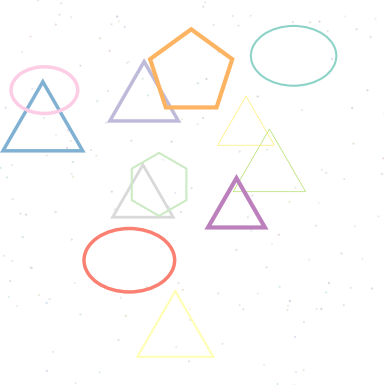[{"shape": "oval", "thickness": 1.5, "radius": 0.55, "center": [0.763, 0.855]}, {"shape": "triangle", "thickness": 1.5, "radius": 0.57, "center": [0.455, 0.13]}, {"shape": "triangle", "thickness": 2.5, "radius": 0.51, "center": [0.374, 0.737]}, {"shape": "oval", "thickness": 2.5, "radius": 0.59, "center": [0.336, 0.324]}, {"shape": "triangle", "thickness": 2.5, "radius": 0.6, "center": [0.111, 0.668]}, {"shape": "pentagon", "thickness": 3, "radius": 0.56, "center": [0.497, 0.812]}, {"shape": "triangle", "thickness": 0.5, "radius": 0.54, "center": [0.7, 0.556]}, {"shape": "oval", "thickness": 2.5, "radius": 0.43, "center": [0.115, 0.766]}, {"shape": "triangle", "thickness": 2, "radius": 0.45, "center": [0.371, 0.481]}, {"shape": "triangle", "thickness": 3, "radius": 0.43, "center": [0.614, 0.452]}, {"shape": "hexagon", "thickness": 1.5, "radius": 0.41, "center": [0.413, 0.521]}, {"shape": "triangle", "thickness": 0.5, "radius": 0.43, "center": [0.639, 0.665]}]